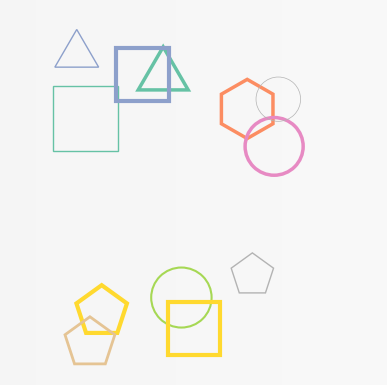[{"shape": "square", "thickness": 1, "radius": 0.42, "center": [0.221, 0.692]}, {"shape": "triangle", "thickness": 2.5, "radius": 0.37, "center": [0.421, 0.804]}, {"shape": "hexagon", "thickness": 2.5, "radius": 0.38, "center": [0.638, 0.717]}, {"shape": "square", "thickness": 3, "radius": 0.34, "center": [0.367, 0.807]}, {"shape": "triangle", "thickness": 1, "radius": 0.33, "center": [0.198, 0.858]}, {"shape": "circle", "thickness": 2.5, "radius": 0.37, "center": [0.707, 0.62]}, {"shape": "circle", "thickness": 1.5, "radius": 0.39, "center": [0.468, 0.227]}, {"shape": "square", "thickness": 3, "radius": 0.34, "center": [0.501, 0.147]}, {"shape": "pentagon", "thickness": 3, "radius": 0.34, "center": [0.262, 0.191]}, {"shape": "pentagon", "thickness": 2, "radius": 0.34, "center": [0.232, 0.11]}, {"shape": "pentagon", "thickness": 1, "radius": 0.29, "center": [0.651, 0.286]}, {"shape": "circle", "thickness": 0.5, "radius": 0.29, "center": [0.718, 0.742]}]